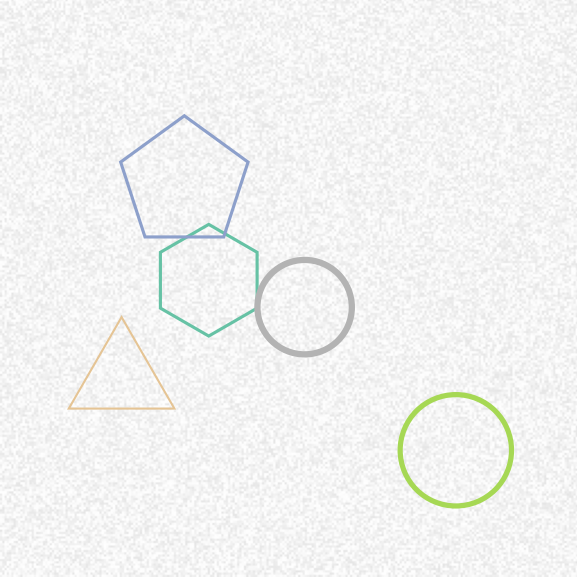[{"shape": "hexagon", "thickness": 1.5, "radius": 0.48, "center": [0.361, 0.514]}, {"shape": "pentagon", "thickness": 1.5, "radius": 0.58, "center": [0.319, 0.683]}, {"shape": "circle", "thickness": 2.5, "radius": 0.48, "center": [0.789, 0.219]}, {"shape": "triangle", "thickness": 1, "radius": 0.53, "center": [0.211, 0.344]}, {"shape": "circle", "thickness": 3, "radius": 0.41, "center": [0.528, 0.467]}]